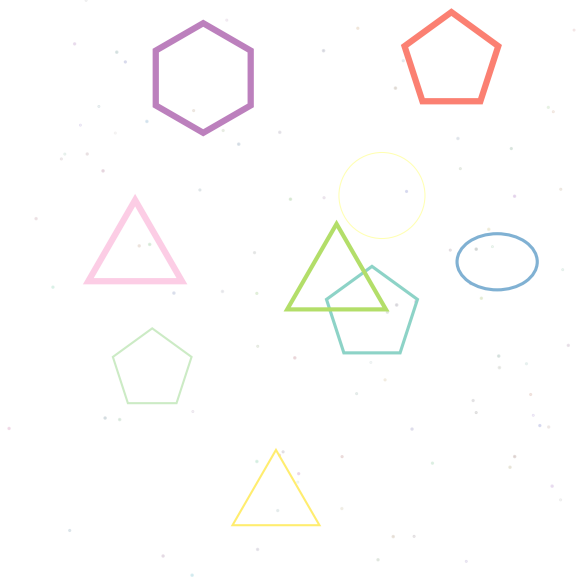[{"shape": "pentagon", "thickness": 1.5, "radius": 0.41, "center": [0.644, 0.455]}, {"shape": "circle", "thickness": 0.5, "radius": 0.37, "center": [0.661, 0.661]}, {"shape": "pentagon", "thickness": 3, "radius": 0.43, "center": [0.782, 0.893]}, {"shape": "oval", "thickness": 1.5, "radius": 0.35, "center": [0.861, 0.546]}, {"shape": "triangle", "thickness": 2, "radius": 0.49, "center": [0.583, 0.513]}, {"shape": "triangle", "thickness": 3, "radius": 0.47, "center": [0.234, 0.559]}, {"shape": "hexagon", "thickness": 3, "radius": 0.47, "center": [0.352, 0.864]}, {"shape": "pentagon", "thickness": 1, "radius": 0.36, "center": [0.264, 0.359]}, {"shape": "triangle", "thickness": 1, "radius": 0.43, "center": [0.478, 0.133]}]